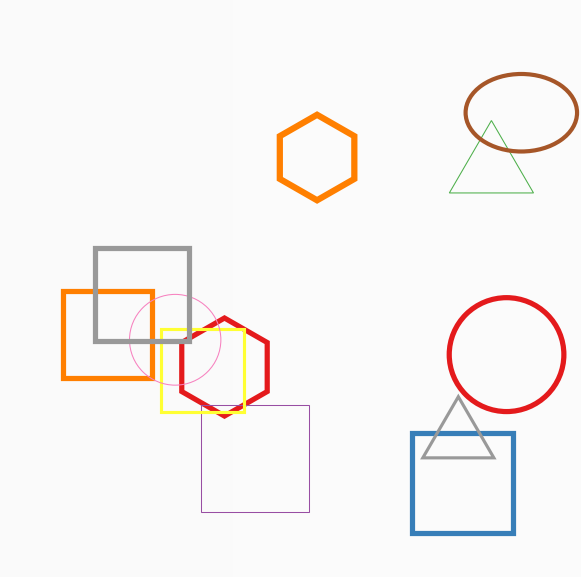[{"shape": "circle", "thickness": 2.5, "radius": 0.49, "center": [0.871, 0.385]}, {"shape": "hexagon", "thickness": 2.5, "radius": 0.42, "center": [0.386, 0.364]}, {"shape": "square", "thickness": 2.5, "radius": 0.44, "center": [0.796, 0.163]}, {"shape": "triangle", "thickness": 0.5, "radius": 0.42, "center": [0.845, 0.707]}, {"shape": "square", "thickness": 0.5, "radius": 0.46, "center": [0.44, 0.205]}, {"shape": "hexagon", "thickness": 3, "radius": 0.37, "center": [0.546, 0.726]}, {"shape": "square", "thickness": 2.5, "radius": 0.38, "center": [0.185, 0.42]}, {"shape": "square", "thickness": 1.5, "radius": 0.36, "center": [0.349, 0.357]}, {"shape": "oval", "thickness": 2, "radius": 0.48, "center": [0.897, 0.804]}, {"shape": "circle", "thickness": 0.5, "radius": 0.39, "center": [0.301, 0.411]}, {"shape": "triangle", "thickness": 1.5, "radius": 0.35, "center": [0.789, 0.242]}, {"shape": "square", "thickness": 2.5, "radius": 0.4, "center": [0.245, 0.49]}]